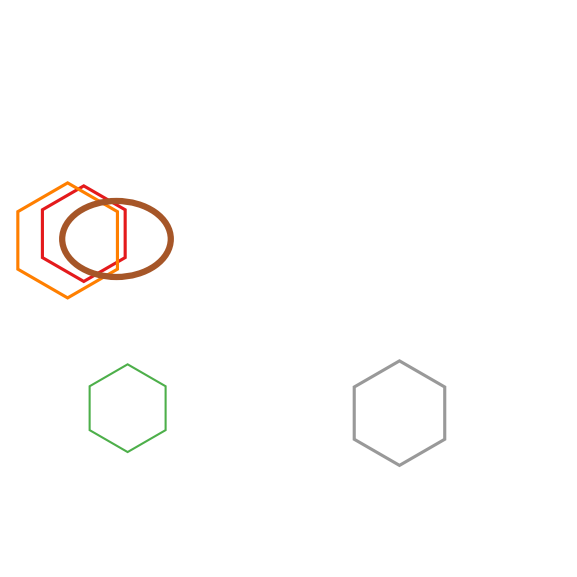[{"shape": "hexagon", "thickness": 1.5, "radius": 0.41, "center": [0.145, 0.595]}, {"shape": "hexagon", "thickness": 1, "radius": 0.38, "center": [0.221, 0.292]}, {"shape": "hexagon", "thickness": 1.5, "radius": 0.5, "center": [0.117, 0.583]}, {"shape": "oval", "thickness": 3, "radius": 0.47, "center": [0.202, 0.585]}, {"shape": "hexagon", "thickness": 1.5, "radius": 0.45, "center": [0.692, 0.284]}]